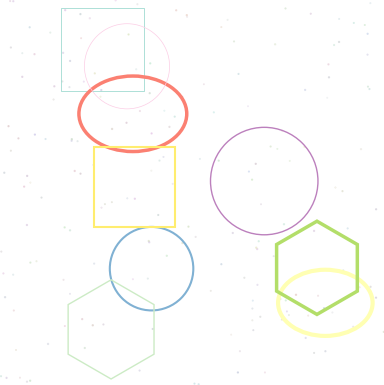[{"shape": "square", "thickness": 0.5, "radius": 0.53, "center": [0.266, 0.872]}, {"shape": "oval", "thickness": 3, "radius": 0.61, "center": [0.845, 0.213]}, {"shape": "oval", "thickness": 2.5, "radius": 0.7, "center": [0.345, 0.704]}, {"shape": "circle", "thickness": 1.5, "radius": 0.54, "center": [0.394, 0.302]}, {"shape": "hexagon", "thickness": 2.5, "radius": 0.61, "center": [0.823, 0.304]}, {"shape": "circle", "thickness": 0.5, "radius": 0.55, "center": [0.33, 0.828]}, {"shape": "circle", "thickness": 1, "radius": 0.7, "center": [0.686, 0.53]}, {"shape": "hexagon", "thickness": 1, "radius": 0.64, "center": [0.289, 0.144]}, {"shape": "square", "thickness": 1.5, "radius": 0.52, "center": [0.349, 0.514]}]